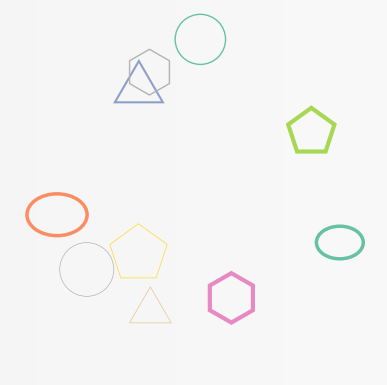[{"shape": "oval", "thickness": 2.5, "radius": 0.3, "center": [0.877, 0.37]}, {"shape": "circle", "thickness": 1, "radius": 0.33, "center": [0.517, 0.898]}, {"shape": "oval", "thickness": 2.5, "radius": 0.39, "center": [0.147, 0.442]}, {"shape": "triangle", "thickness": 1.5, "radius": 0.36, "center": [0.358, 0.77]}, {"shape": "hexagon", "thickness": 3, "radius": 0.32, "center": [0.597, 0.226]}, {"shape": "pentagon", "thickness": 3, "radius": 0.31, "center": [0.803, 0.657]}, {"shape": "pentagon", "thickness": 0.5, "radius": 0.39, "center": [0.357, 0.341]}, {"shape": "triangle", "thickness": 0.5, "radius": 0.31, "center": [0.388, 0.193]}, {"shape": "hexagon", "thickness": 1, "radius": 0.3, "center": [0.386, 0.813]}, {"shape": "circle", "thickness": 0.5, "radius": 0.35, "center": [0.224, 0.3]}]